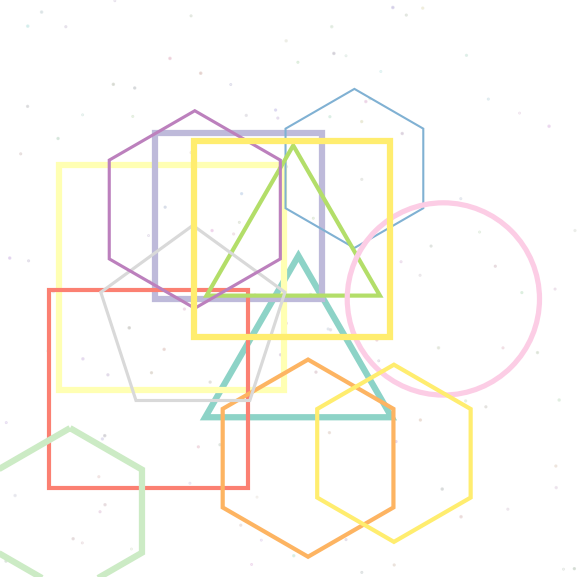[{"shape": "triangle", "thickness": 3, "radius": 0.93, "center": [0.517, 0.37]}, {"shape": "square", "thickness": 3, "radius": 0.97, "center": [0.296, 0.519]}, {"shape": "square", "thickness": 3, "radius": 0.72, "center": [0.413, 0.625]}, {"shape": "square", "thickness": 2, "radius": 0.86, "center": [0.257, 0.325]}, {"shape": "hexagon", "thickness": 1, "radius": 0.69, "center": [0.614, 0.707]}, {"shape": "hexagon", "thickness": 2, "radius": 0.85, "center": [0.533, 0.206]}, {"shape": "triangle", "thickness": 2, "radius": 0.87, "center": [0.508, 0.574]}, {"shape": "circle", "thickness": 2.5, "radius": 0.83, "center": [0.768, 0.481]}, {"shape": "pentagon", "thickness": 1.5, "radius": 0.84, "center": [0.334, 0.441]}, {"shape": "hexagon", "thickness": 1.5, "radius": 0.86, "center": [0.337, 0.636]}, {"shape": "hexagon", "thickness": 3, "radius": 0.72, "center": [0.121, 0.114]}, {"shape": "square", "thickness": 3, "radius": 0.85, "center": [0.506, 0.585]}, {"shape": "hexagon", "thickness": 2, "radius": 0.77, "center": [0.682, 0.214]}]